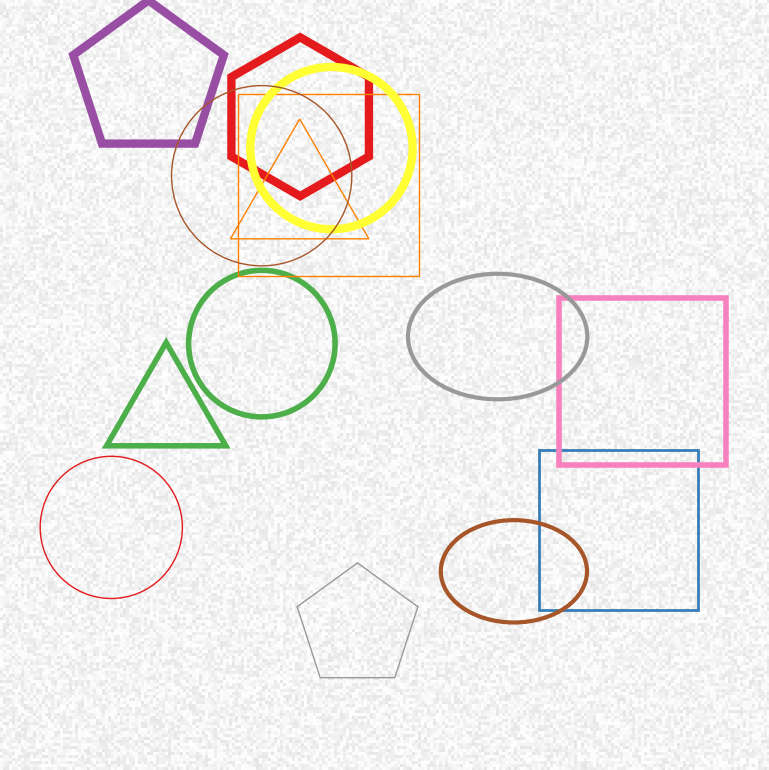[{"shape": "circle", "thickness": 0.5, "radius": 0.46, "center": [0.145, 0.315]}, {"shape": "hexagon", "thickness": 3, "radius": 0.52, "center": [0.39, 0.848]}, {"shape": "square", "thickness": 1, "radius": 0.52, "center": [0.803, 0.312]}, {"shape": "circle", "thickness": 2, "radius": 0.48, "center": [0.34, 0.554]}, {"shape": "triangle", "thickness": 2, "radius": 0.45, "center": [0.216, 0.466]}, {"shape": "pentagon", "thickness": 3, "radius": 0.51, "center": [0.193, 0.897]}, {"shape": "square", "thickness": 0.5, "radius": 0.59, "center": [0.426, 0.759]}, {"shape": "triangle", "thickness": 0.5, "radius": 0.52, "center": [0.389, 0.742]}, {"shape": "circle", "thickness": 3, "radius": 0.53, "center": [0.43, 0.808]}, {"shape": "oval", "thickness": 1.5, "radius": 0.47, "center": [0.667, 0.258]}, {"shape": "circle", "thickness": 0.5, "radius": 0.59, "center": [0.34, 0.772]}, {"shape": "square", "thickness": 2, "radius": 0.54, "center": [0.834, 0.505]}, {"shape": "oval", "thickness": 1.5, "radius": 0.58, "center": [0.646, 0.563]}, {"shape": "pentagon", "thickness": 0.5, "radius": 0.41, "center": [0.464, 0.187]}]